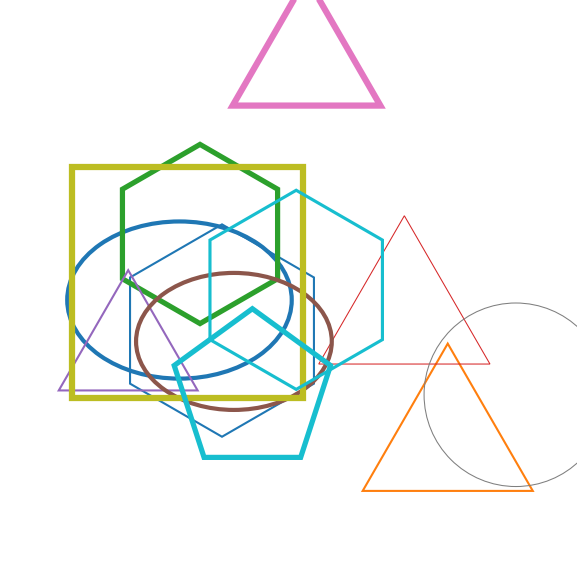[{"shape": "oval", "thickness": 2, "radius": 0.97, "center": [0.311, 0.48]}, {"shape": "hexagon", "thickness": 1, "radius": 0.92, "center": [0.384, 0.427]}, {"shape": "triangle", "thickness": 1, "radius": 0.85, "center": [0.775, 0.234]}, {"shape": "hexagon", "thickness": 2.5, "radius": 0.78, "center": [0.346, 0.594]}, {"shape": "triangle", "thickness": 0.5, "radius": 0.86, "center": [0.7, 0.454]}, {"shape": "triangle", "thickness": 1, "radius": 0.69, "center": [0.222, 0.392]}, {"shape": "oval", "thickness": 2, "radius": 0.85, "center": [0.405, 0.408]}, {"shape": "triangle", "thickness": 3, "radius": 0.74, "center": [0.531, 0.89]}, {"shape": "circle", "thickness": 0.5, "radius": 0.79, "center": [0.893, 0.316]}, {"shape": "square", "thickness": 3, "radius": 1.0, "center": [0.325, 0.509]}, {"shape": "pentagon", "thickness": 2.5, "radius": 0.71, "center": [0.437, 0.322]}, {"shape": "hexagon", "thickness": 1.5, "radius": 0.86, "center": [0.513, 0.497]}]